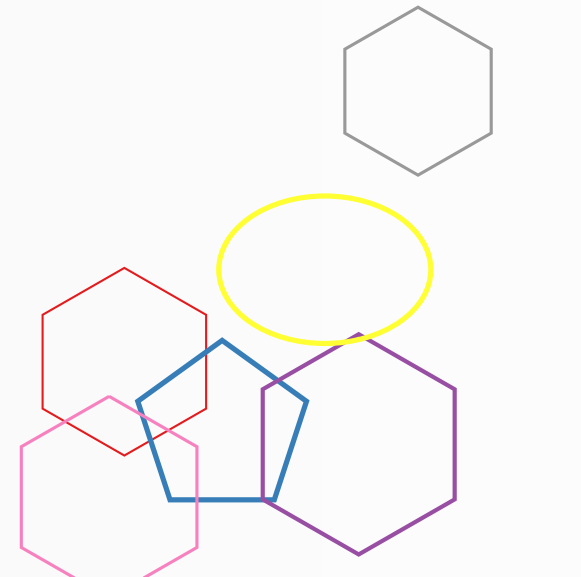[{"shape": "hexagon", "thickness": 1, "radius": 0.81, "center": [0.214, 0.373]}, {"shape": "pentagon", "thickness": 2.5, "radius": 0.76, "center": [0.382, 0.257]}, {"shape": "hexagon", "thickness": 2, "radius": 0.95, "center": [0.617, 0.23]}, {"shape": "oval", "thickness": 2.5, "radius": 0.91, "center": [0.559, 0.532]}, {"shape": "hexagon", "thickness": 1.5, "radius": 0.87, "center": [0.188, 0.138]}, {"shape": "hexagon", "thickness": 1.5, "radius": 0.73, "center": [0.719, 0.841]}]